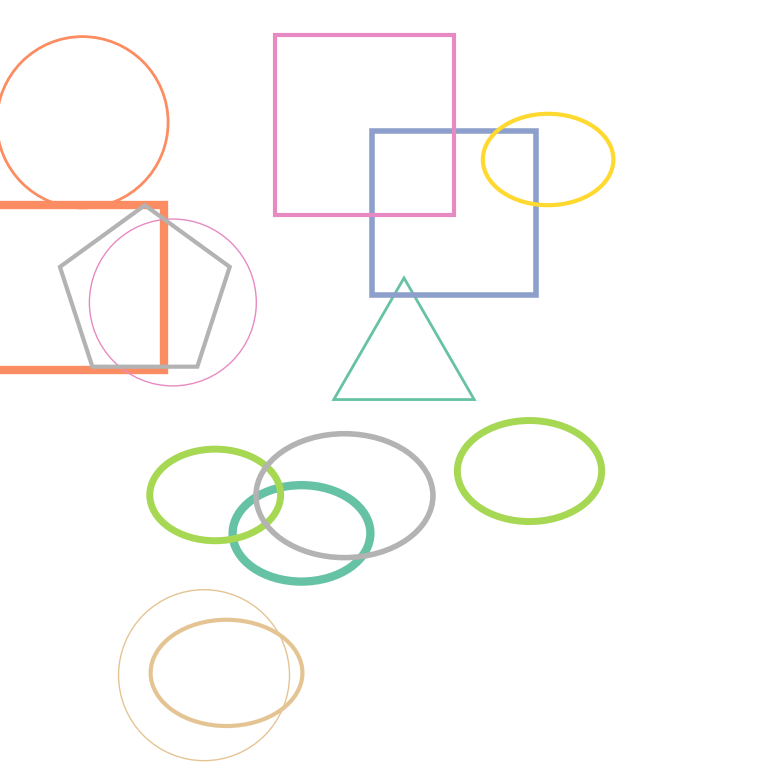[{"shape": "oval", "thickness": 3, "radius": 0.45, "center": [0.392, 0.307]}, {"shape": "triangle", "thickness": 1, "radius": 0.53, "center": [0.525, 0.534]}, {"shape": "square", "thickness": 3, "radius": 0.54, "center": [0.105, 0.627]}, {"shape": "circle", "thickness": 1, "radius": 0.56, "center": [0.107, 0.841]}, {"shape": "square", "thickness": 2, "radius": 0.53, "center": [0.59, 0.723]}, {"shape": "square", "thickness": 1.5, "radius": 0.58, "center": [0.473, 0.837]}, {"shape": "circle", "thickness": 0.5, "radius": 0.54, "center": [0.224, 0.607]}, {"shape": "oval", "thickness": 2.5, "radius": 0.47, "center": [0.688, 0.388]}, {"shape": "oval", "thickness": 2.5, "radius": 0.42, "center": [0.279, 0.357]}, {"shape": "oval", "thickness": 1.5, "radius": 0.42, "center": [0.712, 0.793]}, {"shape": "circle", "thickness": 0.5, "radius": 0.56, "center": [0.265, 0.123]}, {"shape": "oval", "thickness": 1.5, "radius": 0.49, "center": [0.294, 0.126]}, {"shape": "pentagon", "thickness": 1.5, "radius": 0.58, "center": [0.188, 0.618]}, {"shape": "oval", "thickness": 2, "radius": 0.57, "center": [0.447, 0.356]}]